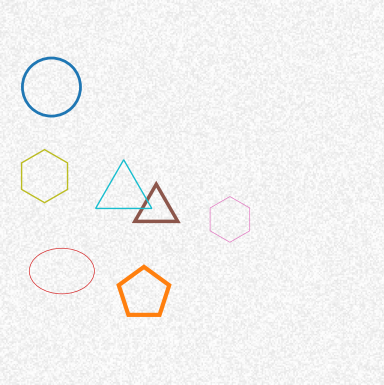[{"shape": "circle", "thickness": 2, "radius": 0.38, "center": [0.134, 0.774]}, {"shape": "pentagon", "thickness": 3, "radius": 0.34, "center": [0.374, 0.238]}, {"shape": "oval", "thickness": 0.5, "radius": 0.42, "center": [0.161, 0.296]}, {"shape": "triangle", "thickness": 2.5, "radius": 0.32, "center": [0.406, 0.457]}, {"shape": "hexagon", "thickness": 0.5, "radius": 0.3, "center": [0.597, 0.43]}, {"shape": "hexagon", "thickness": 1, "radius": 0.34, "center": [0.116, 0.542]}, {"shape": "triangle", "thickness": 1, "radius": 0.42, "center": [0.321, 0.501]}]